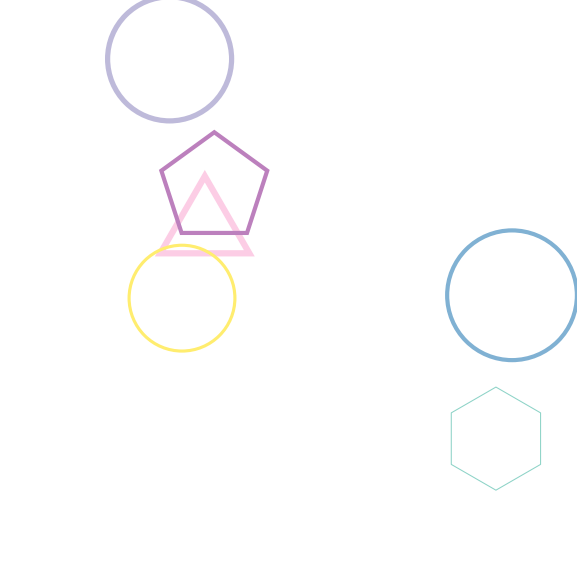[{"shape": "hexagon", "thickness": 0.5, "radius": 0.45, "center": [0.859, 0.24]}, {"shape": "circle", "thickness": 2.5, "radius": 0.54, "center": [0.294, 0.897]}, {"shape": "circle", "thickness": 2, "radius": 0.56, "center": [0.887, 0.488]}, {"shape": "triangle", "thickness": 3, "radius": 0.45, "center": [0.355, 0.605]}, {"shape": "pentagon", "thickness": 2, "radius": 0.48, "center": [0.371, 0.674]}, {"shape": "circle", "thickness": 1.5, "radius": 0.46, "center": [0.315, 0.483]}]